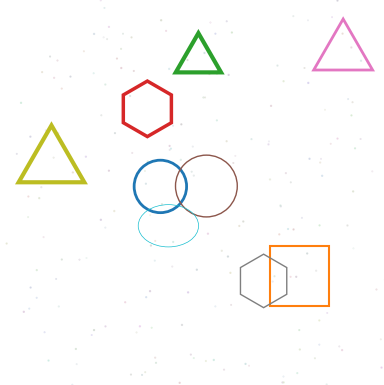[{"shape": "circle", "thickness": 2, "radius": 0.34, "center": [0.417, 0.516]}, {"shape": "square", "thickness": 1.5, "radius": 0.39, "center": [0.778, 0.284]}, {"shape": "triangle", "thickness": 3, "radius": 0.34, "center": [0.515, 0.846]}, {"shape": "hexagon", "thickness": 2.5, "radius": 0.36, "center": [0.383, 0.717]}, {"shape": "circle", "thickness": 1, "radius": 0.4, "center": [0.536, 0.517]}, {"shape": "triangle", "thickness": 2, "radius": 0.44, "center": [0.891, 0.862]}, {"shape": "hexagon", "thickness": 1, "radius": 0.35, "center": [0.685, 0.27]}, {"shape": "triangle", "thickness": 3, "radius": 0.49, "center": [0.134, 0.576]}, {"shape": "oval", "thickness": 0.5, "radius": 0.39, "center": [0.437, 0.414]}]